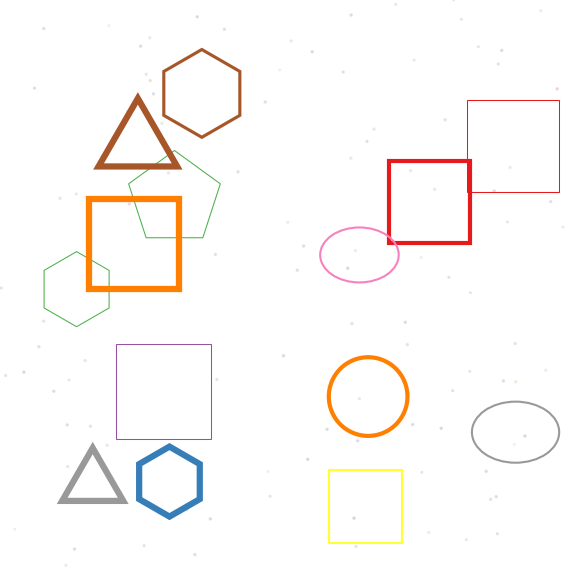[{"shape": "square", "thickness": 2, "radius": 0.35, "center": [0.744, 0.649]}, {"shape": "square", "thickness": 0.5, "radius": 0.4, "center": [0.889, 0.746]}, {"shape": "hexagon", "thickness": 3, "radius": 0.3, "center": [0.293, 0.165]}, {"shape": "pentagon", "thickness": 0.5, "radius": 0.42, "center": [0.302, 0.655]}, {"shape": "hexagon", "thickness": 0.5, "radius": 0.33, "center": [0.133, 0.498]}, {"shape": "square", "thickness": 0.5, "radius": 0.41, "center": [0.283, 0.321]}, {"shape": "square", "thickness": 3, "radius": 0.39, "center": [0.233, 0.577]}, {"shape": "circle", "thickness": 2, "radius": 0.34, "center": [0.637, 0.312]}, {"shape": "square", "thickness": 1, "radius": 0.32, "center": [0.634, 0.123]}, {"shape": "hexagon", "thickness": 1.5, "radius": 0.38, "center": [0.349, 0.837]}, {"shape": "triangle", "thickness": 3, "radius": 0.39, "center": [0.239, 0.75]}, {"shape": "oval", "thickness": 1, "radius": 0.34, "center": [0.622, 0.558]}, {"shape": "triangle", "thickness": 3, "radius": 0.31, "center": [0.161, 0.162]}, {"shape": "oval", "thickness": 1, "radius": 0.38, "center": [0.893, 0.251]}]